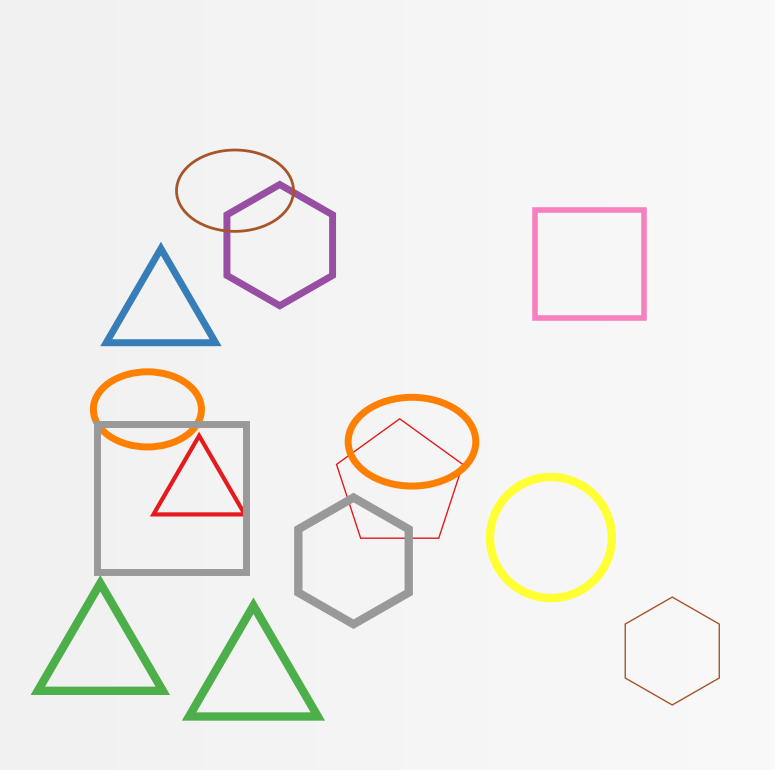[{"shape": "triangle", "thickness": 1.5, "radius": 0.34, "center": [0.257, 0.366]}, {"shape": "pentagon", "thickness": 0.5, "radius": 0.43, "center": [0.516, 0.37]}, {"shape": "triangle", "thickness": 2.5, "radius": 0.41, "center": [0.208, 0.596]}, {"shape": "triangle", "thickness": 3, "radius": 0.47, "center": [0.129, 0.149]}, {"shape": "triangle", "thickness": 3, "radius": 0.48, "center": [0.327, 0.117]}, {"shape": "hexagon", "thickness": 2.5, "radius": 0.39, "center": [0.361, 0.682]}, {"shape": "oval", "thickness": 2.5, "radius": 0.35, "center": [0.19, 0.468]}, {"shape": "oval", "thickness": 2.5, "radius": 0.41, "center": [0.532, 0.426]}, {"shape": "circle", "thickness": 3, "radius": 0.39, "center": [0.711, 0.302]}, {"shape": "hexagon", "thickness": 0.5, "radius": 0.35, "center": [0.867, 0.155]}, {"shape": "oval", "thickness": 1, "radius": 0.38, "center": [0.303, 0.752]}, {"shape": "square", "thickness": 2, "radius": 0.35, "center": [0.761, 0.657]}, {"shape": "square", "thickness": 2.5, "radius": 0.48, "center": [0.221, 0.354]}, {"shape": "hexagon", "thickness": 3, "radius": 0.41, "center": [0.456, 0.272]}]